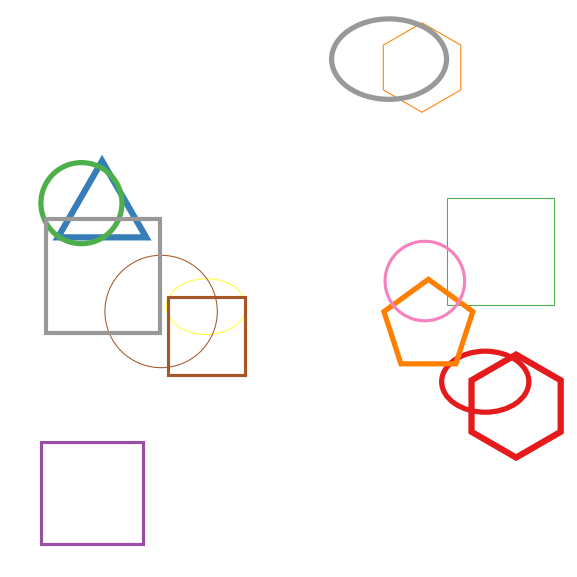[{"shape": "oval", "thickness": 2.5, "radius": 0.38, "center": [0.84, 0.338]}, {"shape": "hexagon", "thickness": 3, "radius": 0.45, "center": [0.894, 0.296]}, {"shape": "triangle", "thickness": 3, "radius": 0.44, "center": [0.177, 0.632]}, {"shape": "square", "thickness": 0.5, "radius": 0.46, "center": [0.867, 0.563]}, {"shape": "circle", "thickness": 2.5, "radius": 0.35, "center": [0.141, 0.647]}, {"shape": "square", "thickness": 1.5, "radius": 0.44, "center": [0.16, 0.145]}, {"shape": "hexagon", "thickness": 0.5, "radius": 0.39, "center": [0.731, 0.882]}, {"shape": "pentagon", "thickness": 2.5, "radius": 0.4, "center": [0.742, 0.435]}, {"shape": "oval", "thickness": 0.5, "radius": 0.35, "center": [0.357, 0.468]}, {"shape": "circle", "thickness": 0.5, "radius": 0.49, "center": [0.279, 0.46]}, {"shape": "square", "thickness": 1.5, "radius": 0.34, "center": [0.357, 0.417]}, {"shape": "circle", "thickness": 1.5, "radius": 0.34, "center": [0.736, 0.513]}, {"shape": "oval", "thickness": 2.5, "radius": 0.5, "center": [0.674, 0.897]}, {"shape": "square", "thickness": 2, "radius": 0.49, "center": [0.179, 0.522]}]